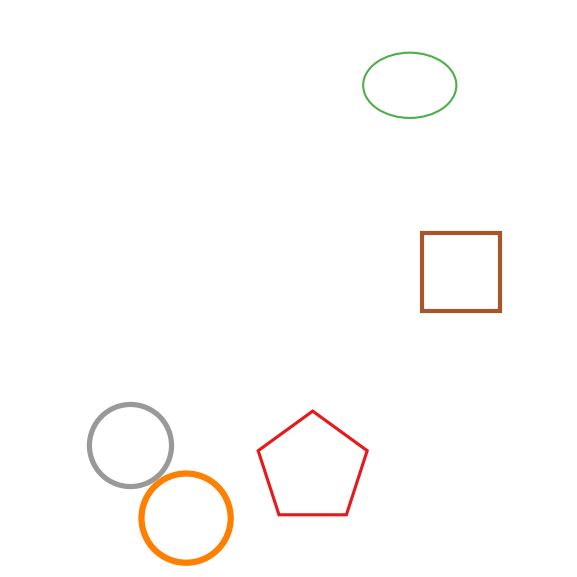[{"shape": "pentagon", "thickness": 1.5, "radius": 0.5, "center": [0.541, 0.188]}, {"shape": "oval", "thickness": 1, "radius": 0.4, "center": [0.71, 0.851]}, {"shape": "circle", "thickness": 3, "radius": 0.39, "center": [0.322, 0.102]}, {"shape": "square", "thickness": 2, "radius": 0.34, "center": [0.799, 0.528]}, {"shape": "circle", "thickness": 2.5, "radius": 0.36, "center": [0.226, 0.228]}]